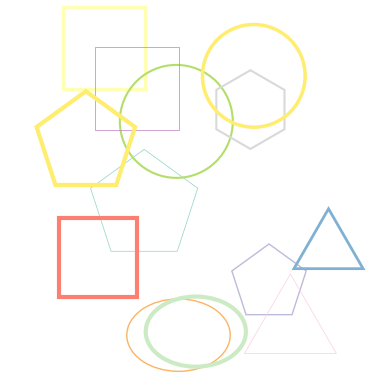[{"shape": "pentagon", "thickness": 0.5, "radius": 0.73, "center": [0.374, 0.466]}, {"shape": "square", "thickness": 2.5, "radius": 0.53, "center": [0.27, 0.875]}, {"shape": "pentagon", "thickness": 1, "radius": 0.51, "center": [0.699, 0.265]}, {"shape": "square", "thickness": 3, "radius": 0.51, "center": [0.254, 0.332]}, {"shape": "triangle", "thickness": 2, "radius": 0.52, "center": [0.853, 0.354]}, {"shape": "oval", "thickness": 1, "radius": 0.67, "center": [0.464, 0.13]}, {"shape": "circle", "thickness": 1.5, "radius": 0.73, "center": [0.458, 0.685]}, {"shape": "triangle", "thickness": 0.5, "radius": 0.69, "center": [0.754, 0.15]}, {"shape": "hexagon", "thickness": 1.5, "radius": 0.51, "center": [0.65, 0.715]}, {"shape": "square", "thickness": 0.5, "radius": 0.54, "center": [0.356, 0.77]}, {"shape": "oval", "thickness": 3, "radius": 0.65, "center": [0.509, 0.139]}, {"shape": "pentagon", "thickness": 3, "radius": 0.67, "center": [0.223, 0.628]}, {"shape": "circle", "thickness": 2.5, "radius": 0.67, "center": [0.659, 0.803]}]